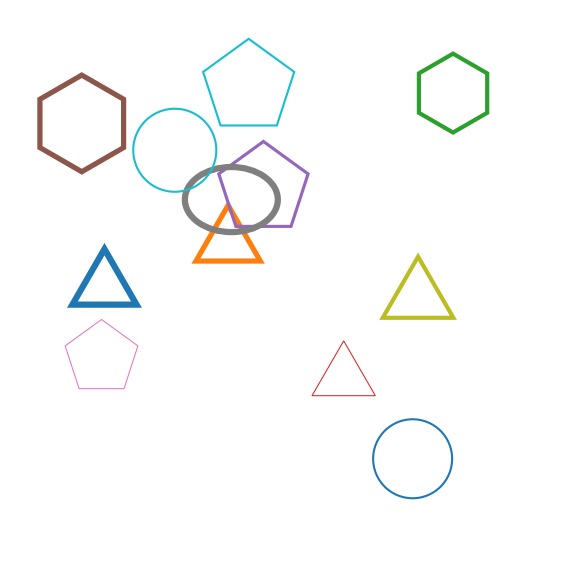[{"shape": "circle", "thickness": 1, "radius": 0.34, "center": [0.715, 0.205]}, {"shape": "triangle", "thickness": 3, "radius": 0.32, "center": [0.181, 0.504]}, {"shape": "triangle", "thickness": 2.5, "radius": 0.32, "center": [0.395, 0.579]}, {"shape": "hexagon", "thickness": 2, "radius": 0.34, "center": [0.784, 0.838]}, {"shape": "triangle", "thickness": 0.5, "radius": 0.32, "center": [0.595, 0.346]}, {"shape": "pentagon", "thickness": 1.5, "radius": 0.41, "center": [0.456, 0.673]}, {"shape": "hexagon", "thickness": 2.5, "radius": 0.42, "center": [0.142, 0.785]}, {"shape": "pentagon", "thickness": 0.5, "radius": 0.33, "center": [0.176, 0.38]}, {"shape": "oval", "thickness": 3, "radius": 0.4, "center": [0.401, 0.654]}, {"shape": "triangle", "thickness": 2, "radius": 0.35, "center": [0.724, 0.484]}, {"shape": "pentagon", "thickness": 1, "radius": 0.41, "center": [0.431, 0.849]}, {"shape": "circle", "thickness": 1, "radius": 0.36, "center": [0.303, 0.739]}]